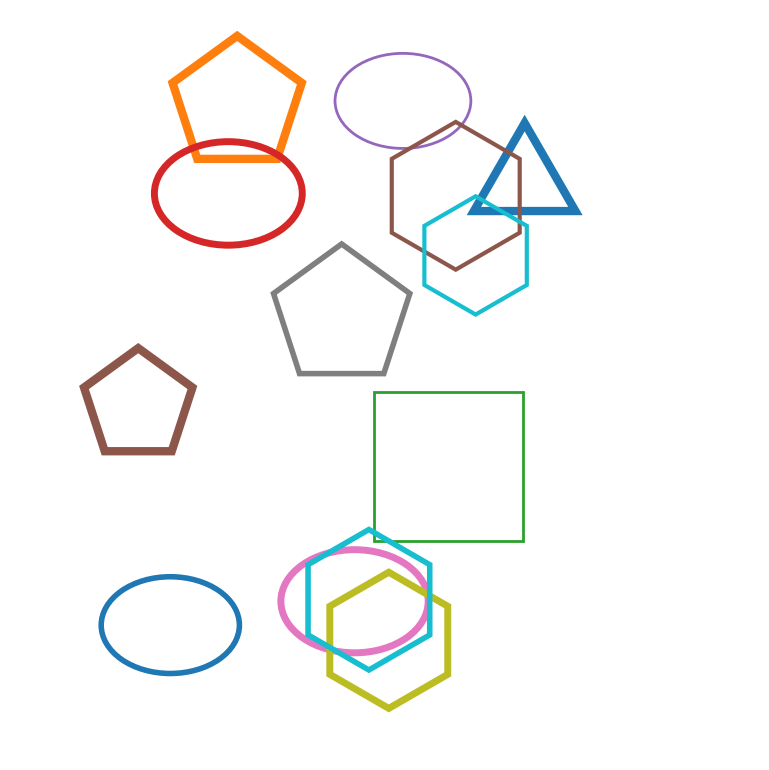[{"shape": "oval", "thickness": 2, "radius": 0.45, "center": [0.221, 0.188]}, {"shape": "triangle", "thickness": 3, "radius": 0.38, "center": [0.681, 0.764]}, {"shape": "pentagon", "thickness": 3, "radius": 0.44, "center": [0.308, 0.865]}, {"shape": "square", "thickness": 1, "radius": 0.48, "center": [0.582, 0.394]}, {"shape": "oval", "thickness": 2.5, "radius": 0.48, "center": [0.297, 0.749]}, {"shape": "oval", "thickness": 1, "radius": 0.44, "center": [0.523, 0.869]}, {"shape": "pentagon", "thickness": 3, "radius": 0.37, "center": [0.18, 0.474]}, {"shape": "hexagon", "thickness": 1.5, "radius": 0.48, "center": [0.592, 0.746]}, {"shape": "oval", "thickness": 2.5, "radius": 0.48, "center": [0.46, 0.219]}, {"shape": "pentagon", "thickness": 2, "radius": 0.47, "center": [0.444, 0.59]}, {"shape": "hexagon", "thickness": 2.5, "radius": 0.44, "center": [0.505, 0.168]}, {"shape": "hexagon", "thickness": 1.5, "radius": 0.38, "center": [0.618, 0.668]}, {"shape": "hexagon", "thickness": 2, "radius": 0.46, "center": [0.479, 0.221]}]